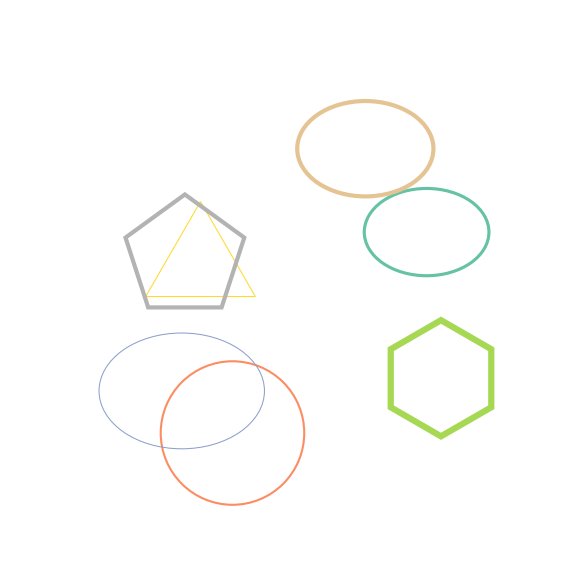[{"shape": "oval", "thickness": 1.5, "radius": 0.54, "center": [0.739, 0.597]}, {"shape": "circle", "thickness": 1, "radius": 0.62, "center": [0.403, 0.249]}, {"shape": "oval", "thickness": 0.5, "radius": 0.72, "center": [0.315, 0.322]}, {"shape": "hexagon", "thickness": 3, "radius": 0.5, "center": [0.764, 0.344]}, {"shape": "triangle", "thickness": 0.5, "radius": 0.55, "center": [0.347, 0.54]}, {"shape": "oval", "thickness": 2, "radius": 0.59, "center": [0.633, 0.742]}, {"shape": "pentagon", "thickness": 2, "radius": 0.54, "center": [0.32, 0.554]}]